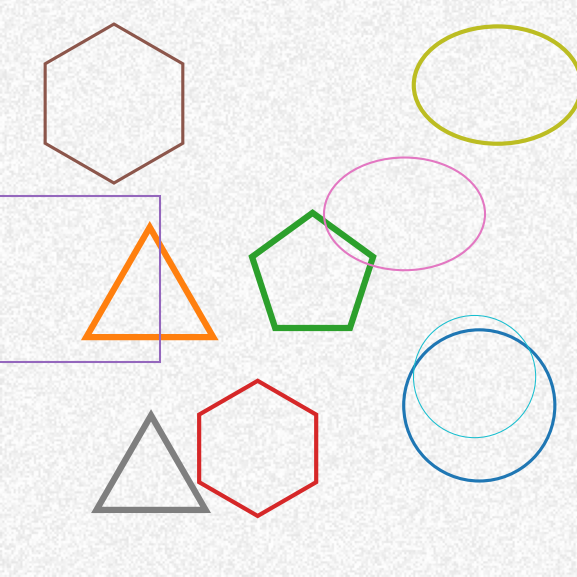[{"shape": "circle", "thickness": 1.5, "radius": 0.65, "center": [0.83, 0.297]}, {"shape": "triangle", "thickness": 3, "radius": 0.63, "center": [0.259, 0.479]}, {"shape": "pentagon", "thickness": 3, "radius": 0.55, "center": [0.541, 0.52]}, {"shape": "hexagon", "thickness": 2, "radius": 0.59, "center": [0.446, 0.223]}, {"shape": "square", "thickness": 1, "radius": 0.72, "center": [0.133, 0.516]}, {"shape": "hexagon", "thickness": 1.5, "radius": 0.69, "center": [0.197, 0.82]}, {"shape": "oval", "thickness": 1, "radius": 0.7, "center": [0.7, 0.629]}, {"shape": "triangle", "thickness": 3, "radius": 0.55, "center": [0.262, 0.171]}, {"shape": "oval", "thickness": 2, "radius": 0.73, "center": [0.862, 0.852]}, {"shape": "circle", "thickness": 0.5, "radius": 0.53, "center": [0.822, 0.347]}]